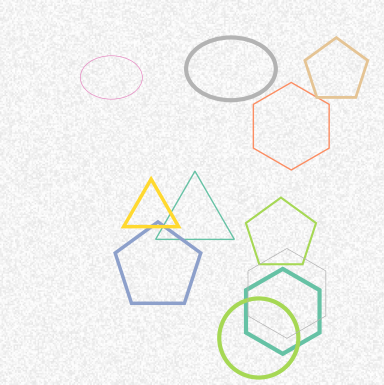[{"shape": "hexagon", "thickness": 3, "radius": 0.55, "center": [0.734, 0.191]}, {"shape": "triangle", "thickness": 1, "radius": 0.59, "center": [0.506, 0.437]}, {"shape": "hexagon", "thickness": 1, "radius": 0.57, "center": [0.757, 0.672]}, {"shape": "pentagon", "thickness": 2.5, "radius": 0.58, "center": [0.41, 0.307]}, {"shape": "oval", "thickness": 0.5, "radius": 0.4, "center": [0.289, 0.799]}, {"shape": "pentagon", "thickness": 1.5, "radius": 0.48, "center": [0.73, 0.391]}, {"shape": "circle", "thickness": 3, "radius": 0.51, "center": [0.672, 0.122]}, {"shape": "triangle", "thickness": 2.5, "radius": 0.41, "center": [0.393, 0.453]}, {"shape": "pentagon", "thickness": 2, "radius": 0.43, "center": [0.874, 0.816]}, {"shape": "oval", "thickness": 3, "radius": 0.58, "center": [0.6, 0.821]}, {"shape": "hexagon", "thickness": 0.5, "radius": 0.58, "center": [0.745, 0.238]}]